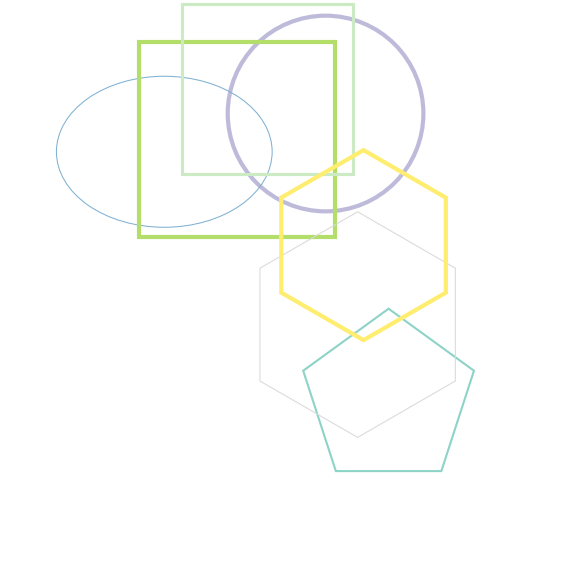[{"shape": "pentagon", "thickness": 1, "radius": 0.78, "center": [0.673, 0.309]}, {"shape": "circle", "thickness": 2, "radius": 0.85, "center": [0.564, 0.803]}, {"shape": "oval", "thickness": 0.5, "radius": 0.93, "center": [0.284, 0.736]}, {"shape": "square", "thickness": 2, "radius": 0.85, "center": [0.411, 0.758]}, {"shape": "hexagon", "thickness": 0.5, "radius": 0.98, "center": [0.619, 0.437]}, {"shape": "square", "thickness": 1.5, "radius": 0.74, "center": [0.463, 0.845]}, {"shape": "hexagon", "thickness": 2, "radius": 0.82, "center": [0.629, 0.575]}]